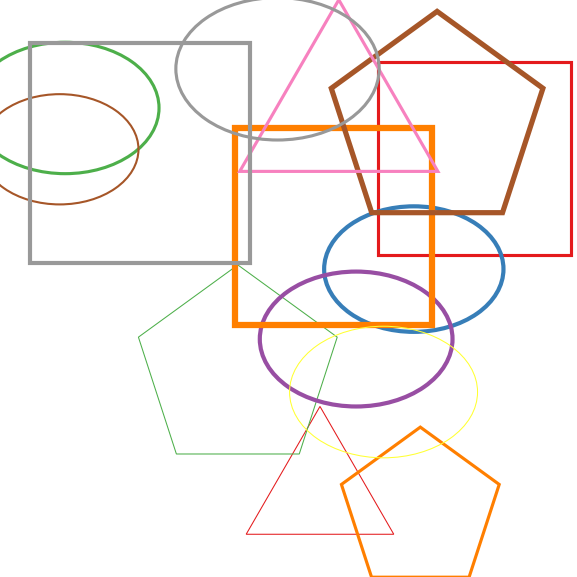[{"shape": "triangle", "thickness": 0.5, "radius": 0.74, "center": [0.554, 0.148]}, {"shape": "square", "thickness": 1.5, "radius": 0.83, "center": [0.821, 0.725]}, {"shape": "oval", "thickness": 2, "radius": 0.78, "center": [0.717, 0.533]}, {"shape": "pentagon", "thickness": 0.5, "radius": 0.9, "center": [0.412, 0.359]}, {"shape": "oval", "thickness": 1.5, "radius": 0.81, "center": [0.113, 0.812]}, {"shape": "oval", "thickness": 2, "radius": 0.83, "center": [0.617, 0.412]}, {"shape": "pentagon", "thickness": 1.5, "radius": 0.72, "center": [0.728, 0.116]}, {"shape": "square", "thickness": 3, "radius": 0.85, "center": [0.577, 0.606]}, {"shape": "oval", "thickness": 0.5, "radius": 0.81, "center": [0.664, 0.32]}, {"shape": "oval", "thickness": 1, "radius": 0.68, "center": [0.103, 0.741]}, {"shape": "pentagon", "thickness": 2.5, "radius": 0.96, "center": [0.757, 0.787]}, {"shape": "triangle", "thickness": 1.5, "radius": 0.99, "center": [0.587, 0.801]}, {"shape": "square", "thickness": 2, "radius": 0.95, "center": [0.242, 0.734]}, {"shape": "oval", "thickness": 1.5, "radius": 0.88, "center": [0.481, 0.88]}]